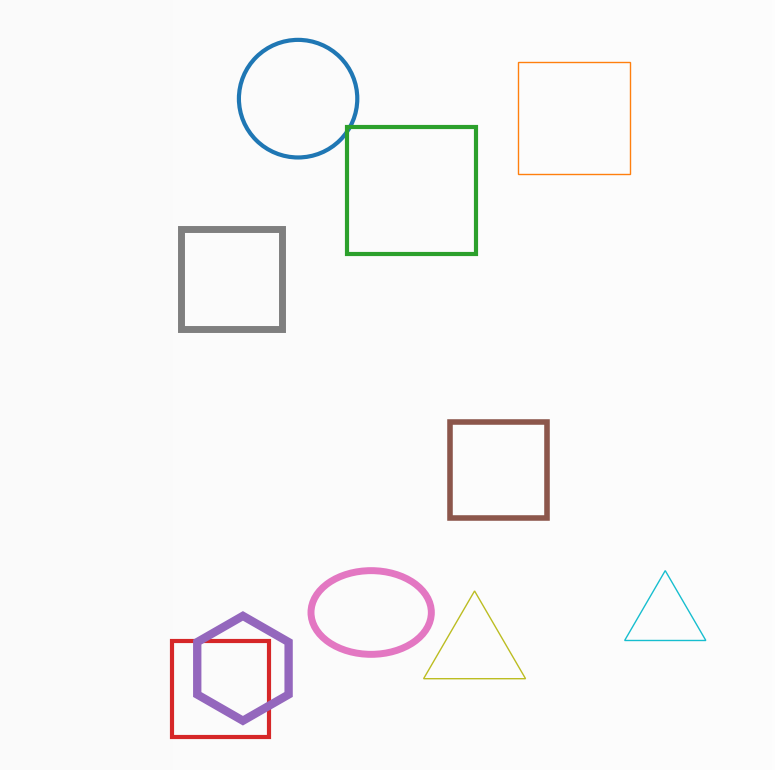[{"shape": "circle", "thickness": 1.5, "radius": 0.38, "center": [0.385, 0.872]}, {"shape": "square", "thickness": 0.5, "radius": 0.36, "center": [0.74, 0.847]}, {"shape": "square", "thickness": 1.5, "radius": 0.41, "center": [0.531, 0.752]}, {"shape": "square", "thickness": 1.5, "radius": 0.31, "center": [0.284, 0.105]}, {"shape": "hexagon", "thickness": 3, "radius": 0.34, "center": [0.313, 0.132]}, {"shape": "square", "thickness": 2, "radius": 0.31, "center": [0.643, 0.39]}, {"shape": "oval", "thickness": 2.5, "radius": 0.39, "center": [0.479, 0.205]}, {"shape": "square", "thickness": 2.5, "radius": 0.32, "center": [0.299, 0.638]}, {"shape": "triangle", "thickness": 0.5, "radius": 0.38, "center": [0.612, 0.157]}, {"shape": "triangle", "thickness": 0.5, "radius": 0.3, "center": [0.858, 0.198]}]